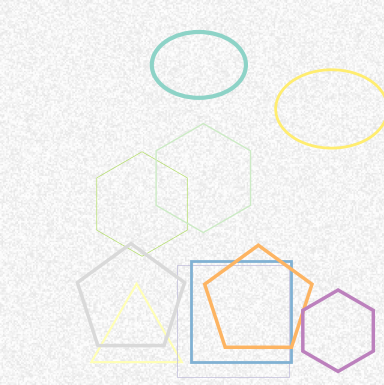[{"shape": "oval", "thickness": 3, "radius": 0.61, "center": [0.517, 0.831]}, {"shape": "triangle", "thickness": 1.5, "radius": 0.68, "center": [0.355, 0.127]}, {"shape": "square", "thickness": 0.5, "radius": 0.72, "center": [0.605, 0.167]}, {"shape": "square", "thickness": 2, "radius": 0.65, "center": [0.626, 0.191]}, {"shape": "pentagon", "thickness": 2.5, "radius": 0.73, "center": [0.671, 0.216]}, {"shape": "hexagon", "thickness": 0.5, "radius": 0.68, "center": [0.369, 0.47]}, {"shape": "pentagon", "thickness": 2.5, "radius": 0.73, "center": [0.34, 0.221]}, {"shape": "hexagon", "thickness": 2.5, "radius": 0.53, "center": [0.878, 0.141]}, {"shape": "hexagon", "thickness": 1, "radius": 0.71, "center": [0.528, 0.538]}, {"shape": "oval", "thickness": 2, "radius": 0.73, "center": [0.861, 0.717]}]